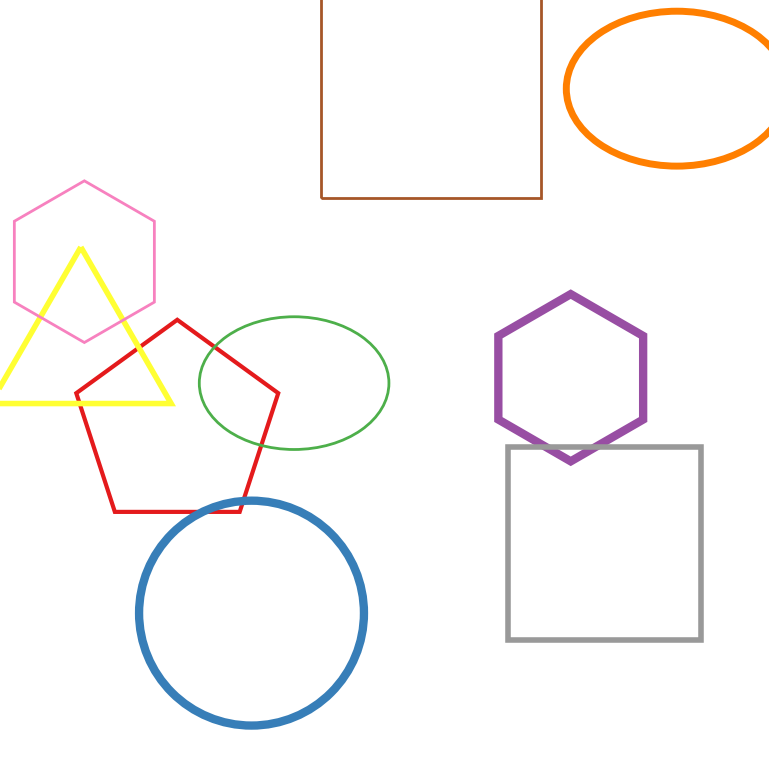[{"shape": "pentagon", "thickness": 1.5, "radius": 0.69, "center": [0.23, 0.447]}, {"shape": "circle", "thickness": 3, "radius": 0.73, "center": [0.327, 0.204]}, {"shape": "oval", "thickness": 1, "radius": 0.62, "center": [0.382, 0.502]}, {"shape": "hexagon", "thickness": 3, "radius": 0.54, "center": [0.741, 0.509]}, {"shape": "oval", "thickness": 2.5, "radius": 0.72, "center": [0.879, 0.885]}, {"shape": "triangle", "thickness": 2, "radius": 0.68, "center": [0.105, 0.544]}, {"shape": "square", "thickness": 1, "radius": 0.71, "center": [0.559, 0.886]}, {"shape": "hexagon", "thickness": 1, "radius": 0.52, "center": [0.11, 0.66]}, {"shape": "square", "thickness": 2, "radius": 0.62, "center": [0.785, 0.294]}]